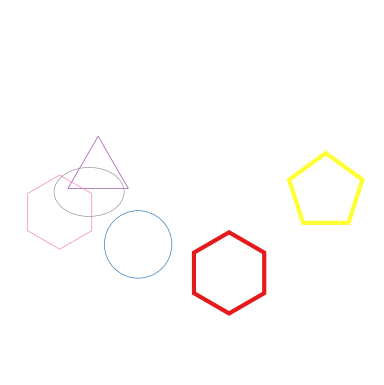[{"shape": "hexagon", "thickness": 3, "radius": 0.53, "center": [0.595, 0.291]}, {"shape": "circle", "thickness": 0.5, "radius": 0.44, "center": [0.359, 0.365]}, {"shape": "triangle", "thickness": 0.5, "radius": 0.45, "center": [0.255, 0.555]}, {"shape": "pentagon", "thickness": 3, "radius": 0.5, "center": [0.846, 0.502]}, {"shape": "hexagon", "thickness": 0.5, "radius": 0.48, "center": [0.155, 0.449]}, {"shape": "oval", "thickness": 0.5, "radius": 0.46, "center": [0.231, 0.502]}]